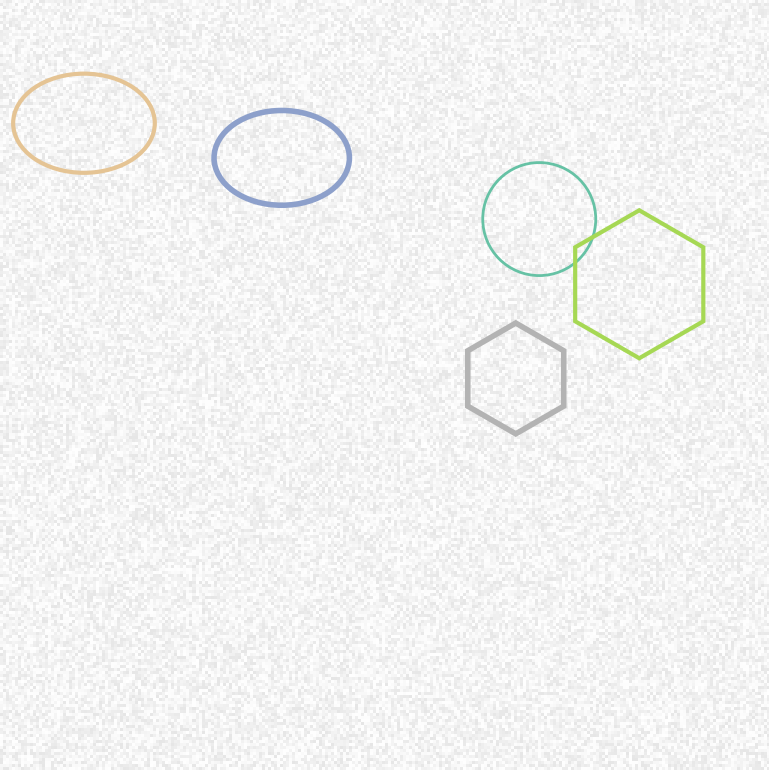[{"shape": "circle", "thickness": 1, "radius": 0.37, "center": [0.7, 0.715]}, {"shape": "oval", "thickness": 2, "radius": 0.44, "center": [0.366, 0.795]}, {"shape": "hexagon", "thickness": 1.5, "radius": 0.48, "center": [0.83, 0.631]}, {"shape": "oval", "thickness": 1.5, "radius": 0.46, "center": [0.109, 0.84]}, {"shape": "hexagon", "thickness": 2, "radius": 0.36, "center": [0.67, 0.509]}]